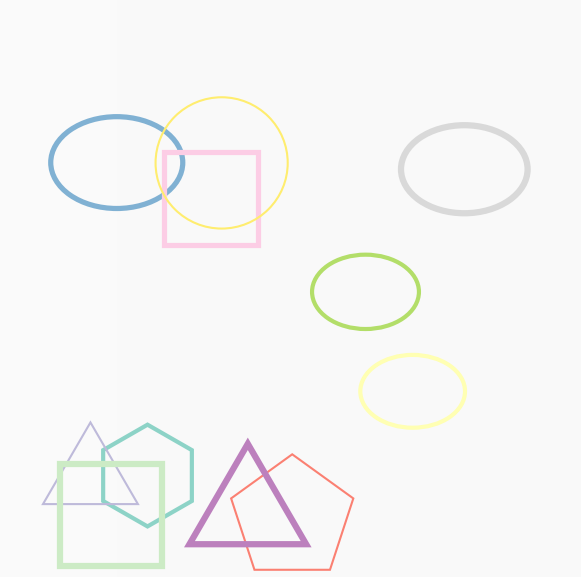[{"shape": "hexagon", "thickness": 2, "radius": 0.44, "center": [0.254, 0.176]}, {"shape": "oval", "thickness": 2, "radius": 0.45, "center": [0.71, 0.322]}, {"shape": "triangle", "thickness": 1, "radius": 0.47, "center": [0.156, 0.173]}, {"shape": "pentagon", "thickness": 1, "radius": 0.55, "center": [0.503, 0.102]}, {"shape": "oval", "thickness": 2.5, "radius": 0.57, "center": [0.201, 0.718]}, {"shape": "oval", "thickness": 2, "radius": 0.46, "center": [0.629, 0.494]}, {"shape": "square", "thickness": 2.5, "radius": 0.4, "center": [0.363, 0.656]}, {"shape": "oval", "thickness": 3, "radius": 0.54, "center": [0.799, 0.706]}, {"shape": "triangle", "thickness": 3, "radius": 0.58, "center": [0.426, 0.115]}, {"shape": "square", "thickness": 3, "radius": 0.44, "center": [0.191, 0.107]}, {"shape": "circle", "thickness": 1, "radius": 0.57, "center": [0.381, 0.717]}]